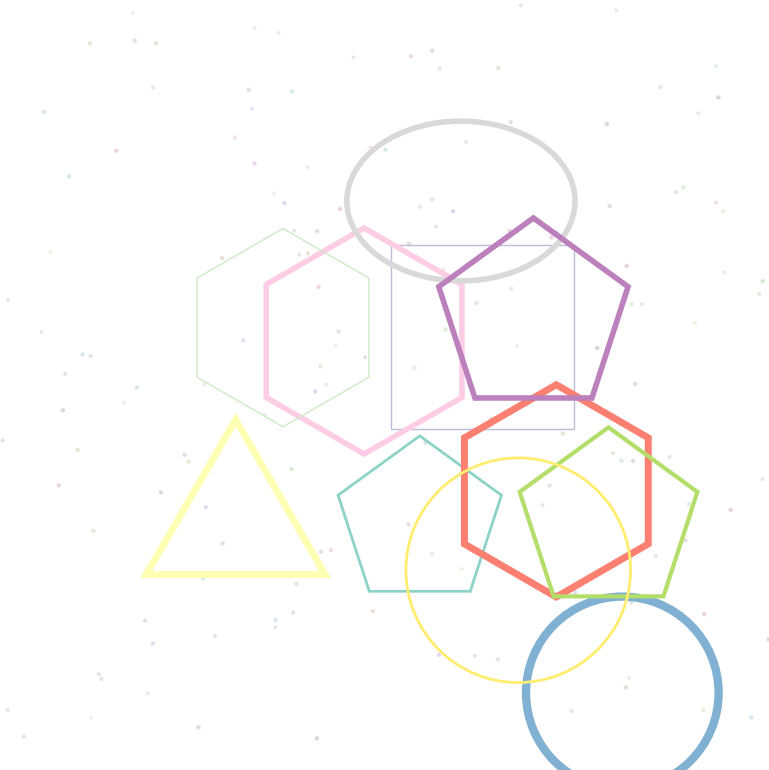[{"shape": "pentagon", "thickness": 1, "radius": 0.56, "center": [0.545, 0.322]}, {"shape": "triangle", "thickness": 2.5, "radius": 0.67, "center": [0.306, 0.321]}, {"shape": "square", "thickness": 0.5, "radius": 0.59, "center": [0.626, 0.562]}, {"shape": "hexagon", "thickness": 2.5, "radius": 0.69, "center": [0.723, 0.363]}, {"shape": "circle", "thickness": 3, "radius": 0.63, "center": [0.808, 0.1]}, {"shape": "pentagon", "thickness": 1.5, "radius": 0.61, "center": [0.79, 0.324]}, {"shape": "hexagon", "thickness": 2, "radius": 0.73, "center": [0.473, 0.557]}, {"shape": "oval", "thickness": 2, "radius": 0.74, "center": [0.599, 0.739]}, {"shape": "pentagon", "thickness": 2, "radius": 0.65, "center": [0.693, 0.588]}, {"shape": "hexagon", "thickness": 0.5, "radius": 0.64, "center": [0.368, 0.574]}, {"shape": "circle", "thickness": 1, "radius": 0.73, "center": [0.673, 0.259]}]